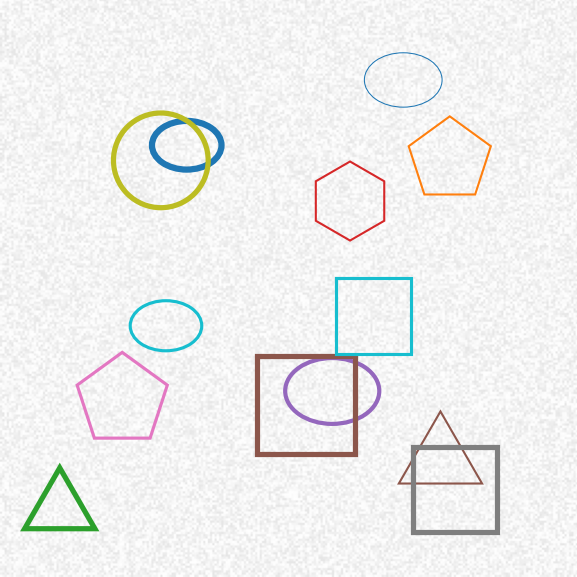[{"shape": "oval", "thickness": 0.5, "radius": 0.34, "center": [0.698, 0.861]}, {"shape": "oval", "thickness": 3, "radius": 0.3, "center": [0.323, 0.748]}, {"shape": "pentagon", "thickness": 1, "radius": 0.37, "center": [0.779, 0.723]}, {"shape": "triangle", "thickness": 2.5, "radius": 0.35, "center": [0.103, 0.119]}, {"shape": "hexagon", "thickness": 1, "radius": 0.34, "center": [0.606, 0.651]}, {"shape": "oval", "thickness": 2, "radius": 0.41, "center": [0.575, 0.322]}, {"shape": "square", "thickness": 2.5, "radius": 0.42, "center": [0.529, 0.298]}, {"shape": "triangle", "thickness": 1, "radius": 0.42, "center": [0.763, 0.203]}, {"shape": "pentagon", "thickness": 1.5, "radius": 0.41, "center": [0.212, 0.307]}, {"shape": "square", "thickness": 2.5, "radius": 0.36, "center": [0.788, 0.152]}, {"shape": "circle", "thickness": 2.5, "radius": 0.41, "center": [0.278, 0.721]}, {"shape": "square", "thickness": 1.5, "radius": 0.33, "center": [0.647, 0.452]}, {"shape": "oval", "thickness": 1.5, "radius": 0.31, "center": [0.287, 0.435]}]